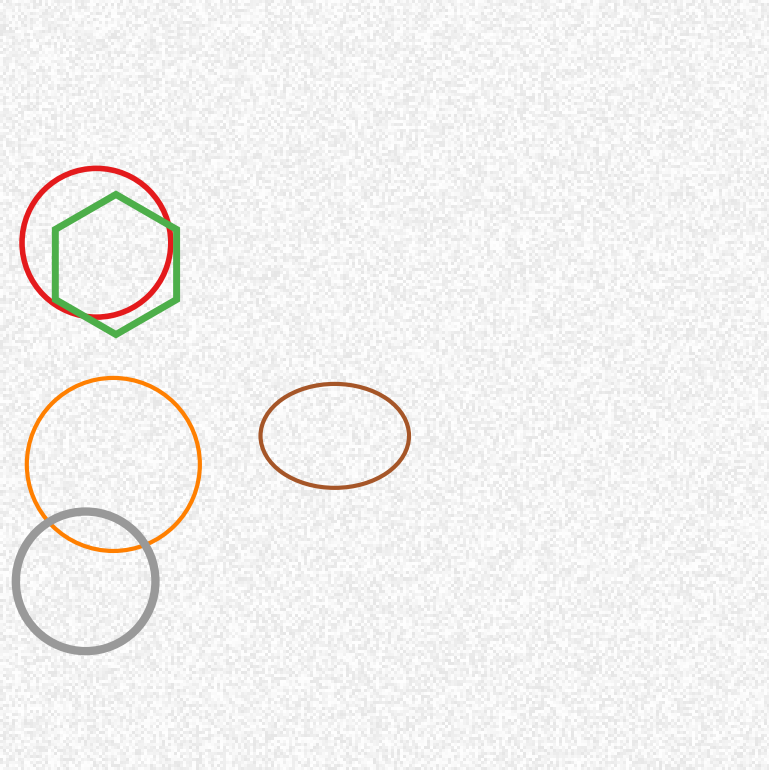[{"shape": "circle", "thickness": 2, "radius": 0.48, "center": [0.125, 0.685]}, {"shape": "hexagon", "thickness": 2.5, "radius": 0.45, "center": [0.151, 0.657]}, {"shape": "circle", "thickness": 1.5, "radius": 0.56, "center": [0.147, 0.397]}, {"shape": "oval", "thickness": 1.5, "radius": 0.48, "center": [0.435, 0.434]}, {"shape": "circle", "thickness": 3, "radius": 0.45, "center": [0.111, 0.245]}]